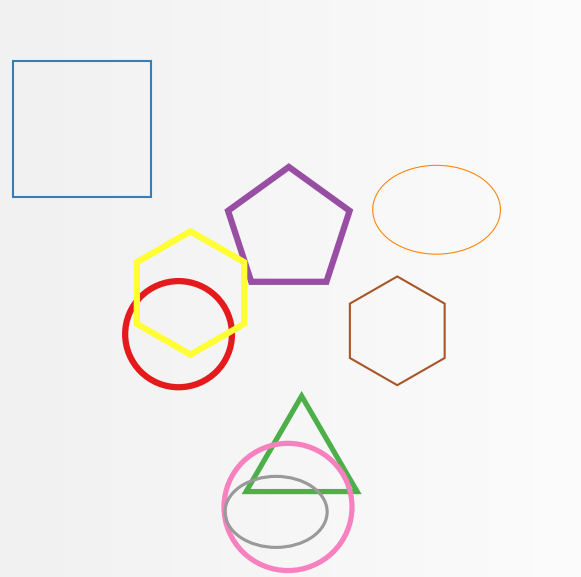[{"shape": "circle", "thickness": 3, "radius": 0.46, "center": [0.307, 0.42]}, {"shape": "square", "thickness": 1, "radius": 0.59, "center": [0.141, 0.776]}, {"shape": "triangle", "thickness": 2.5, "radius": 0.55, "center": [0.519, 0.203]}, {"shape": "pentagon", "thickness": 3, "radius": 0.55, "center": [0.497, 0.6]}, {"shape": "oval", "thickness": 0.5, "radius": 0.55, "center": [0.751, 0.636]}, {"shape": "hexagon", "thickness": 3, "radius": 0.53, "center": [0.328, 0.492]}, {"shape": "hexagon", "thickness": 1, "radius": 0.47, "center": [0.683, 0.426]}, {"shape": "circle", "thickness": 2.5, "radius": 0.55, "center": [0.495, 0.121]}, {"shape": "oval", "thickness": 1.5, "radius": 0.44, "center": [0.475, 0.113]}]